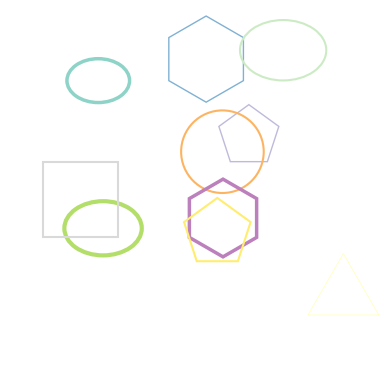[{"shape": "oval", "thickness": 2.5, "radius": 0.41, "center": [0.255, 0.791]}, {"shape": "triangle", "thickness": 0.5, "radius": 0.53, "center": [0.892, 0.235]}, {"shape": "pentagon", "thickness": 1, "radius": 0.41, "center": [0.646, 0.646]}, {"shape": "hexagon", "thickness": 1, "radius": 0.56, "center": [0.535, 0.846]}, {"shape": "circle", "thickness": 1.5, "radius": 0.54, "center": [0.578, 0.606]}, {"shape": "oval", "thickness": 3, "radius": 0.5, "center": [0.268, 0.407]}, {"shape": "square", "thickness": 1.5, "radius": 0.49, "center": [0.21, 0.481]}, {"shape": "hexagon", "thickness": 2.5, "radius": 0.5, "center": [0.579, 0.434]}, {"shape": "oval", "thickness": 1.5, "radius": 0.56, "center": [0.735, 0.87]}, {"shape": "pentagon", "thickness": 1.5, "radius": 0.45, "center": [0.564, 0.395]}]